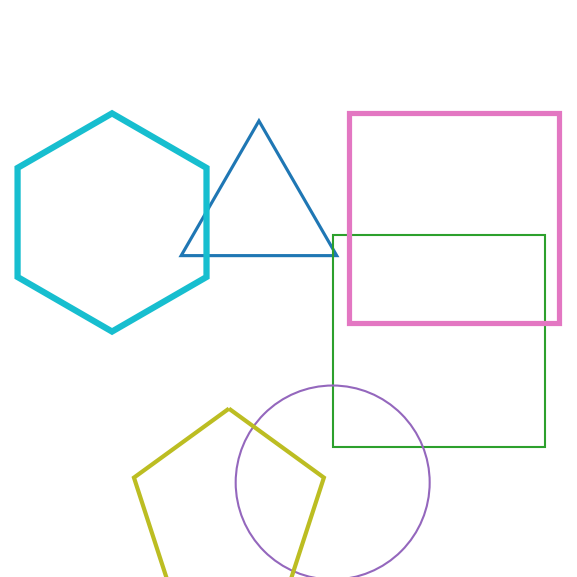[{"shape": "triangle", "thickness": 1.5, "radius": 0.78, "center": [0.448, 0.634]}, {"shape": "square", "thickness": 1, "radius": 0.92, "center": [0.76, 0.409]}, {"shape": "circle", "thickness": 1, "radius": 0.84, "center": [0.576, 0.164]}, {"shape": "square", "thickness": 2.5, "radius": 0.91, "center": [0.785, 0.621]}, {"shape": "pentagon", "thickness": 2, "radius": 0.86, "center": [0.396, 0.119]}, {"shape": "hexagon", "thickness": 3, "radius": 0.94, "center": [0.194, 0.614]}]